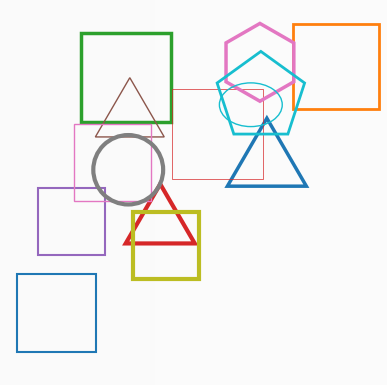[{"shape": "square", "thickness": 1.5, "radius": 0.51, "center": [0.146, 0.186]}, {"shape": "triangle", "thickness": 2.5, "radius": 0.59, "center": [0.689, 0.575]}, {"shape": "square", "thickness": 2, "radius": 0.56, "center": [0.868, 0.827]}, {"shape": "square", "thickness": 2.5, "radius": 0.58, "center": [0.325, 0.798]}, {"shape": "triangle", "thickness": 3, "radius": 0.51, "center": [0.413, 0.419]}, {"shape": "square", "thickness": 0.5, "radius": 0.58, "center": [0.561, 0.651]}, {"shape": "square", "thickness": 1.5, "radius": 0.43, "center": [0.185, 0.424]}, {"shape": "triangle", "thickness": 1, "radius": 0.51, "center": [0.335, 0.696]}, {"shape": "square", "thickness": 1, "radius": 0.5, "center": [0.291, 0.578]}, {"shape": "hexagon", "thickness": 2.5, "radius": 0.51, "center": [0.671, 0.838]}, {"shape": "circle", "thickness": 3, "radius": 0.45, "center": [0.331, 0.559]}, {"shape": "square", "thickness": 3, "radius": 0.43, "center": [0.428, 0.362]}, {"shape": "pentagon", "thickness": 2, "radius": 0.59, "center": [0.673, 0.748]}, {"shape": "oval", "thickness": 1, "radius": 0.41, "center": [0.647, 0.728]}]